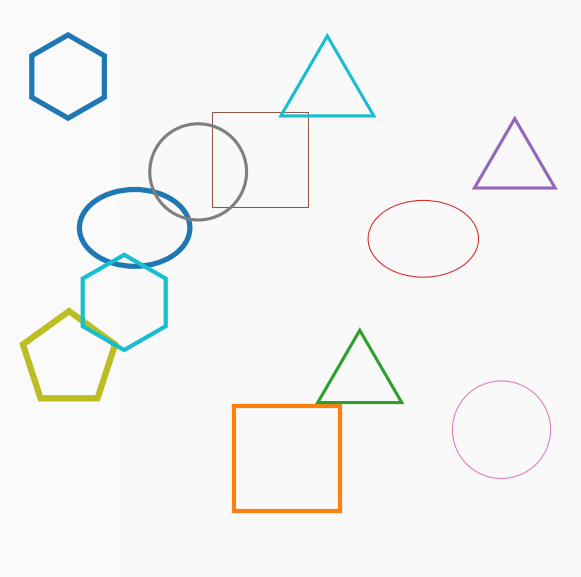[{"shape": "hexagon", "thickness": 2.5, "radius": 0.36, "center": [0.117, 0.867]}, {"shape": "oval", "thickness": 2.5, "radius": 0.48, "center": [0.232, 0.605]}, {"shape": "square", "thickness": 2, "radius": 0.46, "center": [0.495, 0.205]}, {"shape": "triangle", "thickness": 1.5, "radius": 0.42, "center": [0.619, 0.344]}, {"shape": "oval", "thickness": 0.5, "radius": 0.48, "center": [0.728, 0.586]}, {"shape": "triangle", "thickness": 1.5, "radius": 0.4, "center": [0.886, 0.714]}, {"shape": "square", "thickness": 0.5, "radius": 0.41, "center": [0.448, 0.722]}, {"shape": "circle", "thickness": 0.5, "radius": 0.42, "center": [0.863, 0.255]}, {"shape": "circle", "thickness": 1.5, "radius": 0.42, "center": [0.341, 0.702]}, {"shape": "pentagon", "thickness": 3, "radius": 0.42, "center": [0.119, 0.377]}, {"shape": "triangle", "thickness": 1.5, "radius": 0.46, "center": [0.563, 0.845]}, {"shape": "hexagon", "thickness": 2, "radius": 0.41, "center": [0.214, 0.475]}]